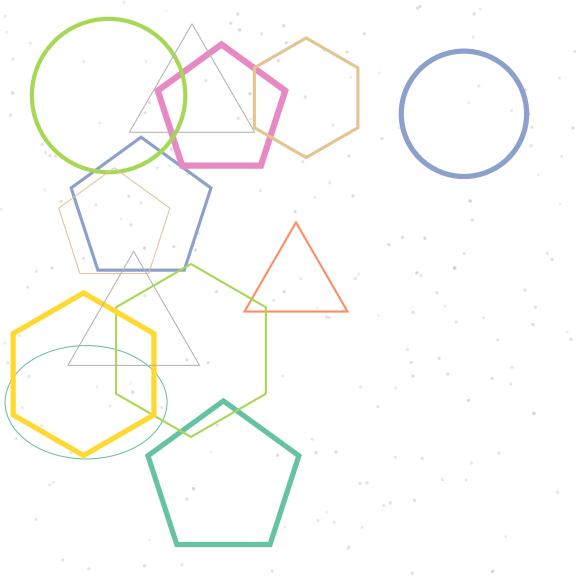[{"shape": "pentagon", "thickness": 2.5, "radius": 0.69, "center": [0.387, 0.168]}, {"shape": "oval", "thickness": 0.5, "radius": 0.7, "center": [0.149, 0.303]}, {"shape": "triangle", "thickness": 1, "radius": 0.51, "center": [0.513, 0.511]}, {"shape": "pentagon", "thickness": 1.5, "radius": 0.64, "center": [0.244, 0.634]}, {"shape": "circle", "thickness": 2.5, "radius": 0.54, "center": [0.803, 0.802]}, {"shape": "pentagon", "thickness": 3, "radius": 0.58, "center": [0.384, 0.806]}, {"shape": "hexagon", "thickness": 1, "radius": 0.75, "center": [0.331, 0.392]}, {"shape": "circle", "thickness": 2, "radius": 0.66, "center": [0.188, 0.834]}, {"shape": "hexagon", "thickness": 2.5, "radius": 0.7, "center": [0.145, 0.351]}, {"shape": "pentagon", "thickness": 0.5, "radius": 0.51, "center": [0.198, 0.607]}, {"shape": "hexagon", "thickness": 1.5, "radius": 0.52, "center": [0.53, 0.83]}, {"shape": "triangle", "thickness": 0.5, "radius": 0.63, "center": [0.333, 0.833]}, {"shape": "triangle", "thickness": 0.5, "radius": 0.66, "center": [0.232, 0.432]}]